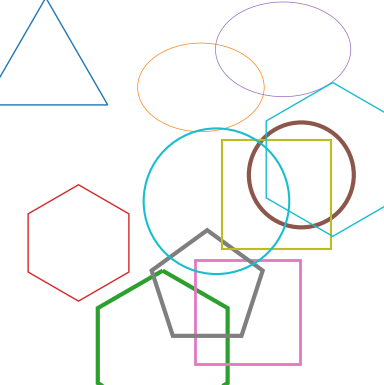[{"shape": "triangle", "thickness": 1, "radius": 0.93, "center": [0.119, 0.82]}, {"shape": "oval", "thickness": 0.5, "radius": 0.82, "center": [0.522, 0.773]}, {"shape": "hexagon", "thickness": 3, "radius": 0.97, "center": [0.423, 0.102]}, {"shape": "hexagon", "thickness": 1, "radius": 0.76, "center": [0.204, 0.369]}, {"shape": "oval", "thickness": 0.5, "radius": 0.88, "center": [0.735, 0.872]}, {"shape": "circle", "thickness": 3, "radius": 0.68, "center": [0.783, 0.546]}, {"shape": "square", "thickness": 2, "radius": 0.68, "center": [0.644, 0.19]}, {"shape": "pentagon", "thickness": 3, "radius": 0.76, "center": [0.538, 0.25]}, {"shape": "square", "thickness": 1.5, "radius": 0.71, "center": [0.717, 0.495]}, {"shape": "circle", "thickness": 1.5, "radius": 0.95, "center": [0.562, 0.477]}, {"shape": "hexagon", "thickness": 1, "radius": 1.0, "center": [0.864, 0.586]}]